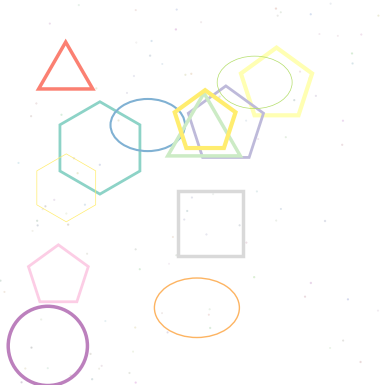[{"shape": "hexagon", "thickness": 2, "radius": 0.6, "center": [0.26, 0.616]}, {"shape": "pentagon", "thickness": 3, "radius": 0.49, "center": [0.718, 0.779]}, {"shape": "pentagon", "thickness": 2, "radius": 0.51, "center": [0.587, 0.674]}, {"shape": "triangle", "thickness": 2.5, "radius": 0.41, "center": [0.171, 0.81]}, {"shape": "oval", "thickness": 1.5, "radius": 0.48, "center": [0.384, 0.675]}, {"shape": "oval", "thickness": 1, "radius": 0.55, "center": [0.511, 0.201]}, {"shape": "oval", "thickness": 0.5, "radius": 0.49, "center": [0.661, 0.786]}, {"shape": "pentagon", "thickness": 2, "radius": 0.41, "center": [0.152, 0.282]}, {"shape": "square", "thickness": 2.5, "radius": 0.42, "center": [0.547, 0.419]}, {"shape": "circle", "thickness": 2.5, "radius": 0.51, "center": [0.124, 0.102]}, {"shape": "triangle", "thickness": 2.5, "radius": 0.54, "center": [0.53, 0.65]}, {"shape": "hexagon", "thickness": 0.5, "radius": 0.44, "center": [0.172, 0.512]}, {"shape": "pentagon", "thickness": 3, "radius": 0.42, "center": [0.533, 0.683]}]